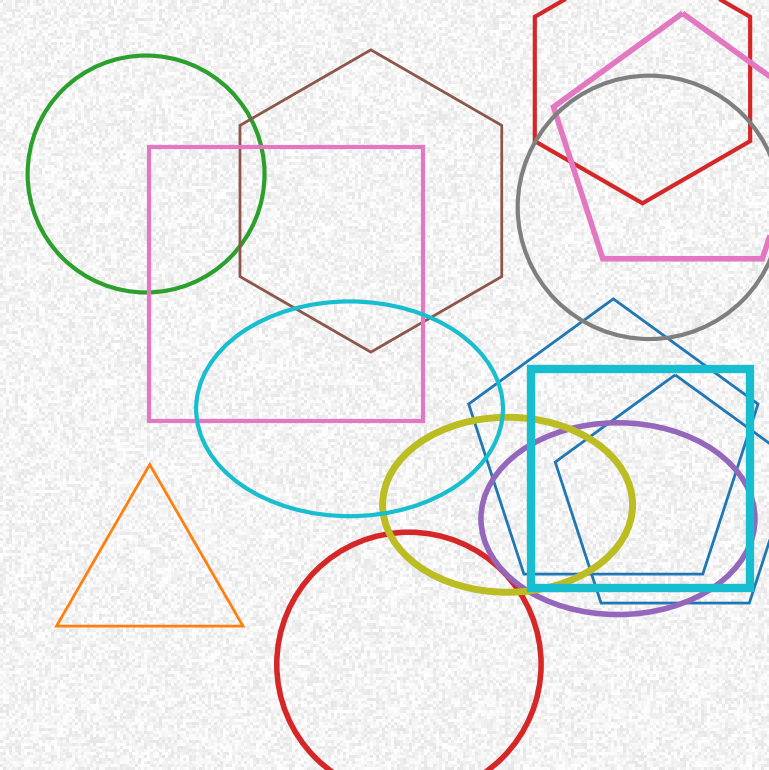[{"shape": "pentagon", "thickness": 1, "radius": 0.99, "center": [0.797, 0.414]}, {"shape": "pentagon", "thickness": 1, "radius": 0.82, "center": [0.877, 0.349]}, {"shape": "triangle", "thickness": 1, "radius": 0.7, "center": [0.194, 0.257]}, {"shape": "circle", "thickness": 1.5, "radius": 0.77, "center": [0.19, 0.774]}, {"shape": "circle", "thickness": 2, "radius": 0.86, "center": [0.531, 0.137]}, {"shape": "hexagon", "thickness": 1.5, "radius": 0.81, "center": [0.834, 0.897]}, {"shape": "oval", "thickness": 2, "radius": 0.89, "center": [0.803, 0.326]}, {"shape": "hexagon", "thickness": 1, "radius": 0.98, "center": [0.482, 0.739]}, {"shape": "pentagon", "thickness": 2, "radius": 0.88, "center": [0.886, 0.807]}, {"shape": "square", "thickness": 1.5, "radius": 0.89, "center": [0.371, 0.631]}, {"shape": "circle", "thickness": 1.5, "radius": 0.86, "center": [0.843, 0.731]}, {"shape": "oval", "thickness": 2.5, "radius": 0.81, "center": [0.659, 0.344]}, {"shape": "square", "thickness": 3, "radius": 0.71, "center": [0.832, 0.379]}, {"shape": "oval", "thickness": 1.5, "radius": 1.0, "center": [0.454, 0.469]}]